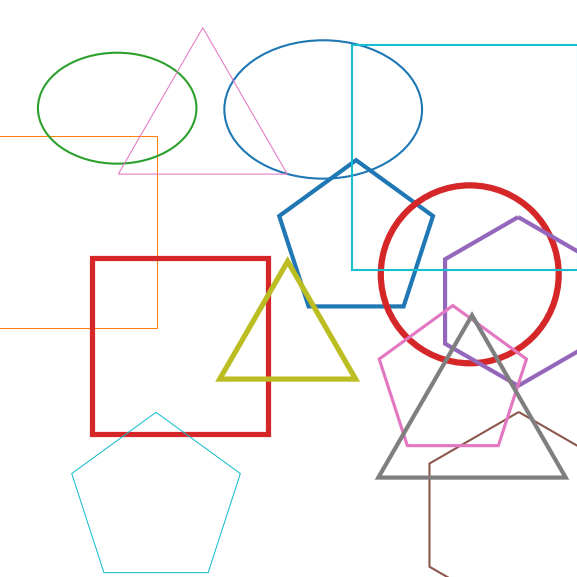[{"shape": "pentagon", "thickness": 2, "radius": 0.7, "center": [0.617, 0.582]}, {"shape": "oval", "thickness": 1, "radius": 0.86, "center": [0.56, 0.81]}, {"shape": "square", "thickness": 0.5, "radius": 0.83, "center": [0.106, 0.598]}, {"shape": "oval", "thickness": 1, "radius": 0.69, "center": [0.203, 0.812]}, {"shape": "square", "thickness": 2.5, "radius": 0.76, "center": [0.311, 0.401]}, {"shape": "circle", "thickness": 3, "radius": 0.77, "center": [0.813, 0.524]}, {"shape": "hexagon", "thickness": 2, "radius": 0.73, "center": [0.897, 0.477]}, {"shape": "hexagon", "thickness": 1, "radius": 0.89, "center": [0.898, 0.107]}, {"shape": "pentagon", "thickness": 1.5, "radius": 0.67, "center": [0.784, 0.336]}, {"shape": "triangle", "thickness": 0.5, "radius": 0.84, "center": [0.351, 0.782]}, {"shape": "triangle", "thickness": 2, "radius": 0.94, "center": [0.817, 0.266]}, {"shape": "triangle", "thickness": 2.5, "radius": 0.68, "center": [0.498, 0.411]}, {"shape": "square", "thickness": 1, "radius": 0.98, "center": [0.805, 0.727]}, {"shape": "pentagon", "thickness": 0.5, "radius": 0.77, "center": [0.27, 0.132]}]